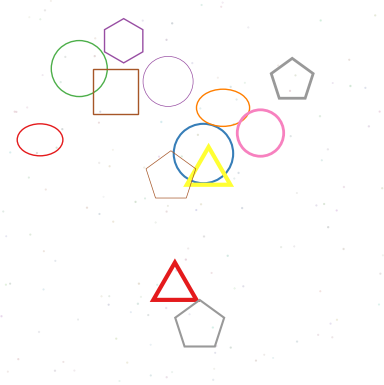[{"shape": "oval", "thickness": 1, "radius": 0.3, "center": [0.104, 0.637]}, {"shape": "triangle", "thickness": 3, "radius": 0.32, "center": [0.454, 0.253]}, {"shape": "circle", "thickness": 1.5, "radius": 0.39, "center": [0.528, 0.601]}, {"shape": "circle", "thickness": 1, "radius": 0.36, "center": [0.206, 0.822]}, {"shape": "hexagon", "thickness": 1, "radius": 0.29, "center": [0.321, 0.894]}, {"shape": "circle", "thickness": 0.5, "radius": 0.33, "center": [0.437, 0.789]}, {"shape": "oval", "thickness": 1, "radius": 0.34, "center": [0.579, 0.72]}, {"shape": "triangle", "thickness": 3, "radius": 0.33, "center": [0.542, 0.553]}, {"shape": "pentagon", "thickness": 0.5, "radius": 0.34, "center": [0.444, 0.541]}, {"shape": "square", "thickness": 1, "radius": 0.29, "center": [0.3, 0.763]}, {"shape": "circle", "thickness": 2, "radius": 0.3, "center": [0.677, 0.654]}, {"shape": "pentagon", "thickness": 2, "radius": 0.29, "center": [0.759, 0.791]}, {"shape": "pentagon", "thickness": 1.5, "radius": 0.33, "center": [0.519, 0.154]}]